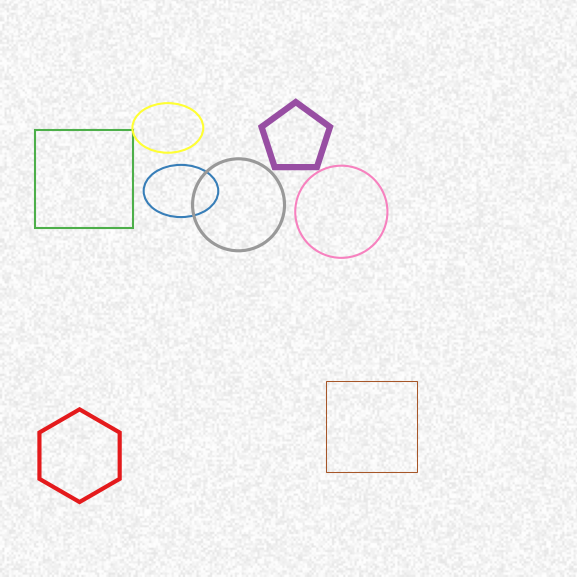[{"shape": "hexagon", "thickness": 2, "radius": 0.4, "center": [0.138, 0.21]}, {"shape": "oval", "thickness": 1, "radius": 0.32, "center": [0.313, 0.668]}, {"shape": "square", "thickness": 1, "radius": 0.43, "center": [0.146, 0.689]}, {"shape": "pentagon", "thickness": 3, "radius": 0.31, "center": [0.512, 0.76]}, {"shape": "oval", "thickness": 1, "radius": 0.31, "center": [0.291, 0.778]}, {"shape": "square", "thickness": 0.5, "radius": 0.39, "center": [0.643, 0.261]}, {"shape": "circle", "thickness": 1, "radius": 0.4, "center": [0.591, 0.632]}, {"shape": "circle", "thickness": 1.5, "radius": 0.4, "center": [0.413, 0.644]}]